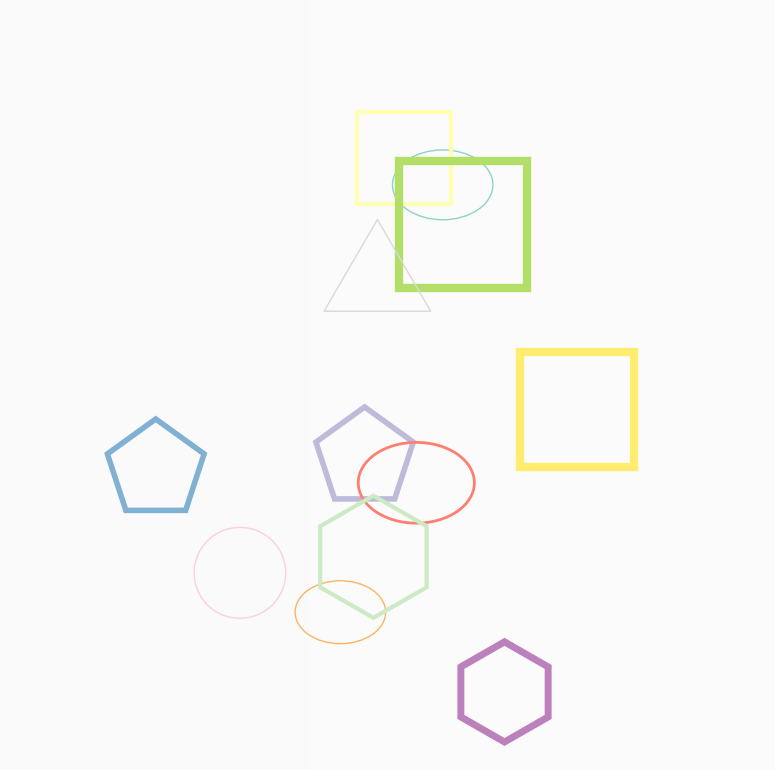[{"shape": "oval", "thickness": 0.5, "radius": 0.32, "center": [0.571, 0.76]}, {"shape": "square", "thickness": 1.5, "radius": 0.3, "center": [0.521, 0.795]}, {"shape": "pentagon", "thickness": 2, "radius": 0.33, "center": [0.47, 0.405]}, {"shape": "oval", "thickness": 1, "radius": 0.37, "center": [0.537, 0.373]}, {"shape": "pentagon", "thickness": 2, "radius": 0.33, "center": [0.201, 0.39]}, {"shape": "oval", "thickness": 0.5, "radius": 0.29, "center": [0.439, 0.205]}, {"shape": "square", "thickness": 3, "radius": 0.41, "center": [0.597, 0.708]}, {"shape": "circle", "thickness": 0.5, "radius": 0.3, "center": [0.31, 0.256]}, {"shape": "triangle", "thickness": 0.5, "radius": 0.4, "center": [0.487, 0.635]}, {"shape": "hexagon", "thickness": 2.5, "radius": 0.33, "center": [0.651, 0.101]}, {"shape": "hexagon", "thickness": 1.5, "radius": 0.4, "center": [0.482, 0.277]}, {"shape": "square", "thickness": 3, "radius": 0.37, "center": [0.745, 0.468]}]